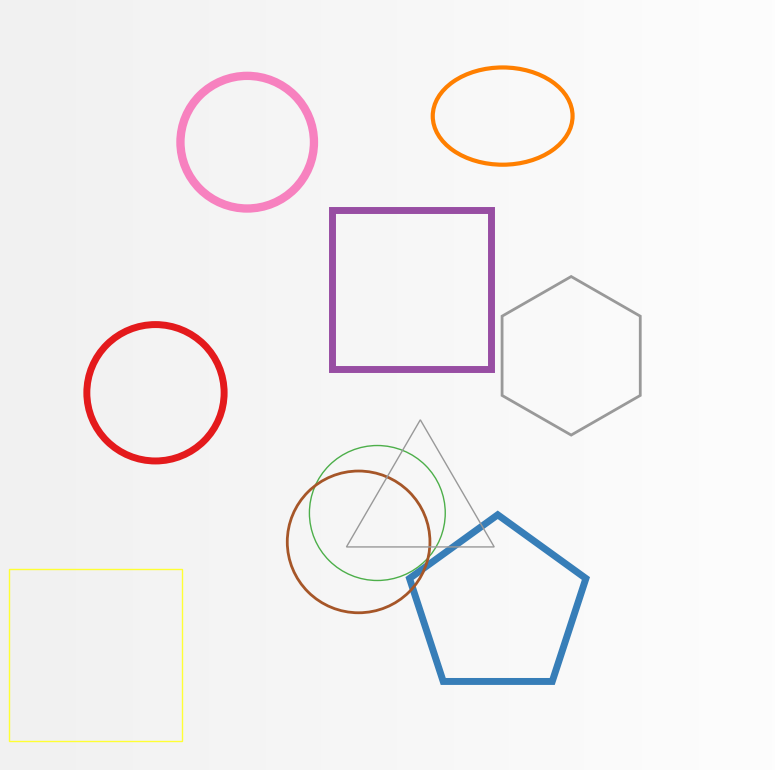[{"shape": "circle", "thickness": 2.5, "radius": 0.44, "center": [0.201, 0.49]}, {"shape": "pentagon", "thickness": 2.5, "radius": 0.6, "center": [0.642, 0.212]}, {"shape": "circle", "thickness": 0.5, "radius": 0.44, "center": [0.487, 0.334]}, {"shape": "square", "thickness": 2.5, "radius": 0.51, "center": [0.531, 0.624]}, {"shape": "oval", "thickness": 1.5, "radius": 0.45, "center": [0.649, 0.849]}, {"shape": "square", "thickness": 0.5, "radius": 0.56, "center": [0.124, 0.15]}, {"shape": "circle", "thickness": 1, "radius": 0.46, "center": [0.463, 0.296]}, {"shape": "circle", "thickness": 3, "radius": 0.43, "center": [0.319, 0.815]}, {"shape": "triangle", "thickness": 0.5, "radius": 0.55, "center": [0.542, 0.345]}, {"shape": "hexagon", "thickness": 1, "radius": 0.51, "center": [0.737, 0.538]}]